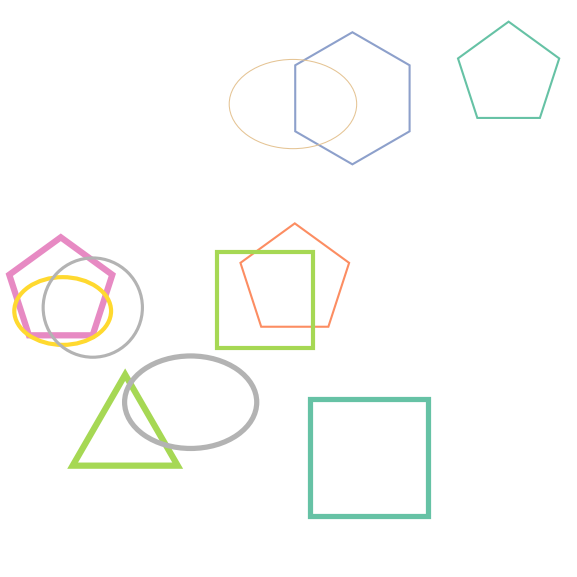[{"shape": "pentagon", "thickness": 1, "radius": 0.46, "center": [0.881, 0.869]}, {"shape": "square", "thickness": 2.5, "radius": 0.51, "center": [0.639, 0.207]}, {"shape": "pentagon", "thickness": 1, "radius": 0.49, "center": [0.51, 0.513]}, {"shape": "hexagon", "thickness": 1, "radius": 0.57, "center": [0.61, 0.829]}, {"shape": "pentagon", "thickness": 3, "radius": 0.47, "center": [0.105, 0.494]}, {"shape": "triangle", "thickness": 3, "radius": 0.53, "center": [0.217, 0.245]}, {"shape": "square", "thickness": 2, "radius": 0.42, "center": [0.459, 0.48]}, {"shape": "oval", "thickness": 2, "radius": 0.42, "center": [0.109, 0.461]}, {"shape": "oval", "thickness": 0.5, "radius": 0.55, "center": [0.507, 0.819]}, {"shape": "circle", "thickness": 1.5, "radius": 0.43, "center": [0.161, 0.467]}, {"shape": "oval", "thickness": 2.5, "radius": 0.57, "center": [0.33, 0.303]}]